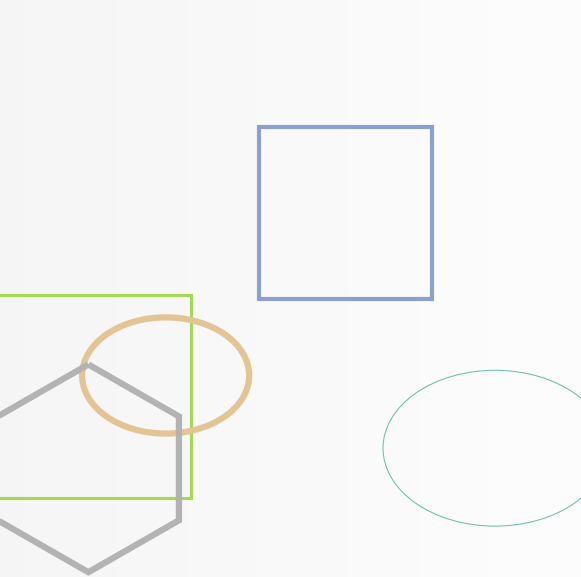[{"shape": "oval", "thickness": 0.5, "radius": 0.96, "center": [0.852, 0.223]}, {"shape": "square", "thickness": 2, "radius": 0.74, "center": [0.594, 0.631]}, {"shape": "square", "thickness": 1.5, "radius": 0.88, "center": [0.152, 0.312]}, {"shape": "oval", "thickness": 3, "radius": 0.72, "center": [0.285, 0.349]}, {"shape": "hexagon", "thickness": 3, "radius": 0.9, "center": [0.152, 0.188]}]